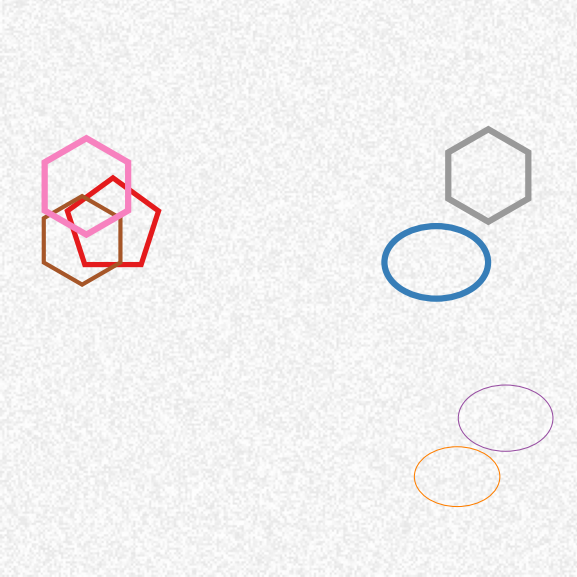[{"shape": "pentagon", "thickness": 2.5, "radius": 0.41, "center": [0.196, 0.608]}, {"shape": "oval", "thickness": 3, "radius": 0.45, "center": [0.755, 0.545]}, {"shape": "oval", "thickness": 0.5, "radius": 0.41, "center": [0.876, 0.275]}, {"shape": "oval", "thickness": 0.5, "radius": 0.37, "center": [0.792, 0.174]}, {"shape": "hexagon", "thickness": 2, "radius": 0.38, "center": [0.142, 0.583]}, {"shape": "hexagon", "thickness": 3, "radius": 0.42, "center": [0.15, 0.676]}, {"shape": "hexagon", "thickness": 3, "radius": 0.4, "center": [0.846, 0.695]}]